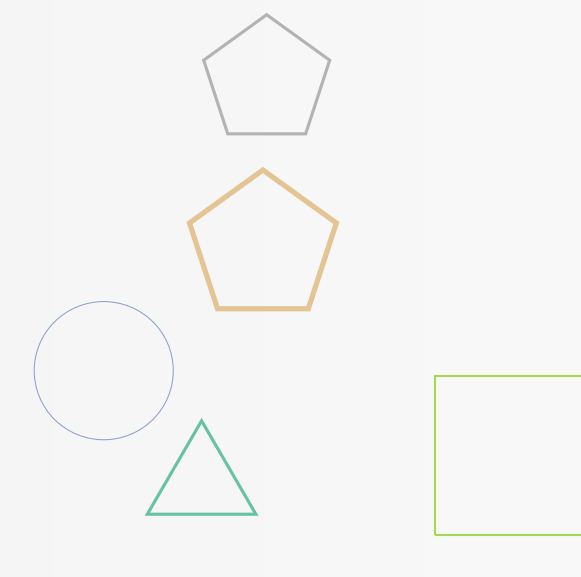[{"shape": "triangle", "thickness": 1.5, "radius": 0.54, "center": [0.347, 0.163]}, {"shape": "circle", "thickness": 0.5, "radius": 0.6, "center": [0.178, 0.357]}, {"shape": "square", "thickness": 1, "radius": 0.69, "center": [0.886, 0.211]}, {"shape": "pentagon", "thickness": 2.5, "radius": 0.66, "center": [0.452, 0.572]}, {"shape": "pentagon", "thickness": 1.5, "radius": 0.57, "center": [0.459, 0.86]}]